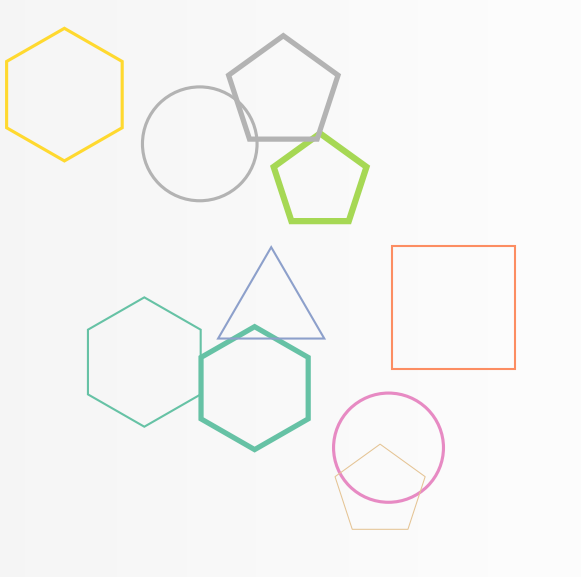[{"shape": "hexagon", "thickness": 2.5, "radius": 0.53, "center": [0.438, 0.327]}, {"shape": "hexagon", "thickness": 1, "radius": 0.56, "center": [0.248, 0.372]}, {"shape": "square", "thickness": 1, "radius": 0.53, "center": [0.78, 0.467]}, {"shape": "triangle", "thickness": 1, "radius": 0.53, "center": [0.467, 0.466]}, {"shape": "circle", "thickness": 1.5, "radius": 0.47, "center": [0.668, 0.224]}, {"shape": "pentagon", "thickness": 3, "radius": 0.42, "center": [0.551, 0.684]}, {"shape": "hexagon", "thickness": 1.5, "radius": 0.57, "center": [0.111, 0.835]}, {"shape": "pentagon", "thickness": 0.5, "radius": 0.41, "center": [0.654, 0.149]}, {"shape": "circle", "thickness": 1.5, "radius": 0.49, "center": [0.344, 0.75]}, {"shape": "pentagon", "thickness": 2.5, "radius": 0.49, "center": [0.487, 0.838]}]